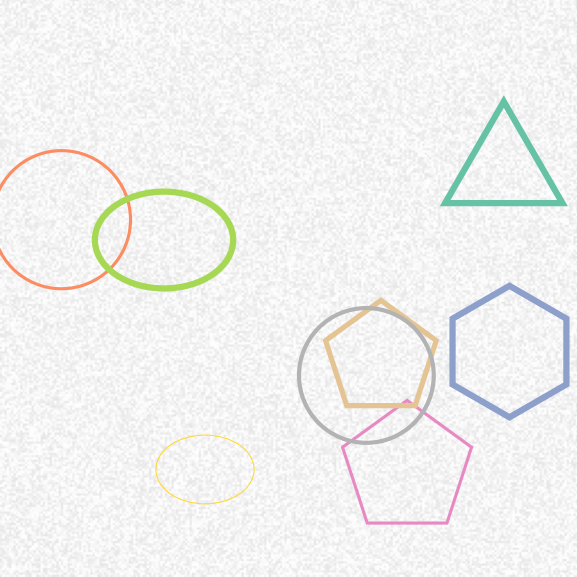[{"shape": "triangle", "thickness": 3, "radius": 0.59, "center": [0.872, 0.706]}, {"shape": "circle", "thickness": 1.5, "radius": 0.6, "center": [0.106, 0.619]}, {"shape": "hexagon", "thickness": 3, "radius": 0.57, "center": [0.882, 0.39]}, {"shape": "pentagon", "thickness": 1.5, "radius": 0.59, "center": [0.705, 0.188]}, {"shape": "oval", "thickness": 3, "radius": 0.6, "center": [0.284, 0.584]}, {"shape": "oval", "thickness": 0.5, "radius": 0.43, "center": [0.355, 0.186]}, {"shape": "pentagon", "thickness": 2.5, "radius": 0.5, "center": [0.66, 0.378]}, {"shape": "circle", "thickness": 2, "radius": 0.58, "center": [0.634, 0.349]}]